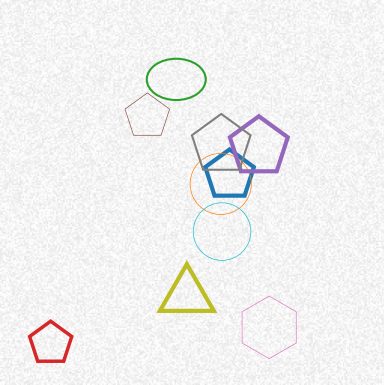[{"shape": "pentagon", "thickness": 3, "radius": 0.33, "center": [0.596, 0.545]}, {"shape": "circle", "thickness": 0.5, "radius": 0.4, "center": [0.573, 0.522]}, {"shape": "oval", "thickness": 1.5, "radius": 0.38, "center": [0.458, 0.794]}, {"shape": "pentagon", "thickness": 2.5, "radius": 0.29, "center": [0.132, 0.108]}, {"shape": "pentagon", "thickness": 3, "radius": 0.4, "center": [0.672, 0.619]}, {"shape": "pentagon", "thickness": 0.5, "radius": 0.3, "center": [0.383, 0.698]}, {"shape": "hexagon", "thickness": 0.5, "radius": 0.41, "center": [0.699, 0.15]}, {"shape": "pentagon", "thickness": 1.5, "radius": 0.4, "center": [0.575, 0.624]}, {"shape": "triangle", "thickness": 3, "radius": 0.4, "center": [0.485, 0.233]}, {"shape": "circle", "thickness": 0.5, "radius": 0.37, "center": [0.577, 0.398]}]